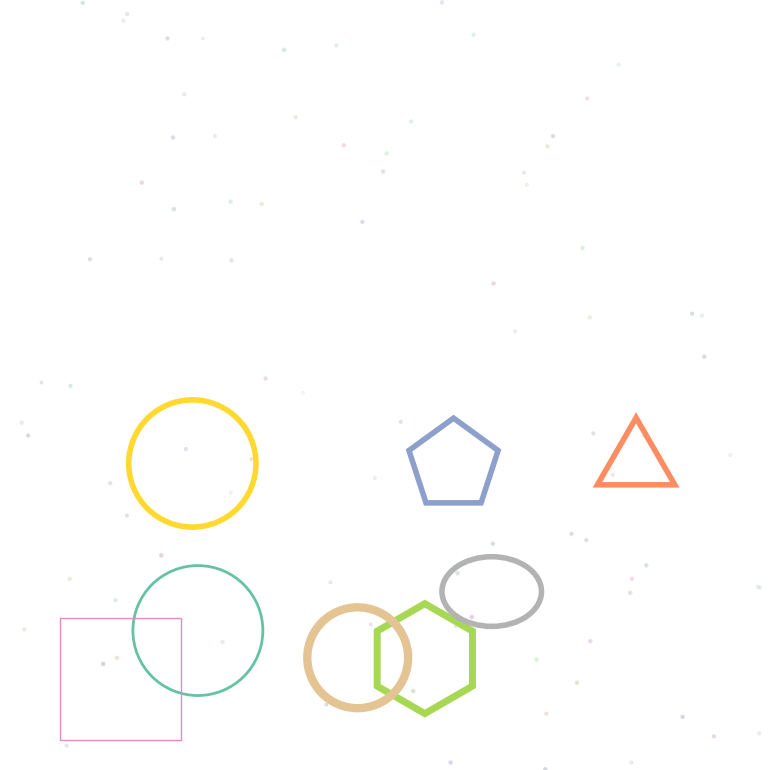[{"shape": "circle", "thickness": 1, "radius": 0.42, "center": [0.257, 0.181]}, {"shape": "triangle", "thickness": 2, "radius": 0.29, "center": [0.826, 0.399]}, {"shape": "pentagon", "thickness": 2, "radius": 0.3, "center": [0.589, 0.396]}, {"shape": "square", "thickness": 0.5, "radius": 0.39, "center": [0.156, 0.118]}, {"shape": "hexagon", "thickness": 2.5, "radius": 0.36, "center": [0.552, 0.145]}, {"shape": "circle", "thickness": 2, "radius": 0.41, "center": [0.25, 0.398]}, {"shape": "circle", "thickness": 3, "radius": 0.33, "center": [0.465, 0.146]}, {"shape": "oval", "thickness": 2, "radius": 0.32, "center": [0.639, 0.232]}]